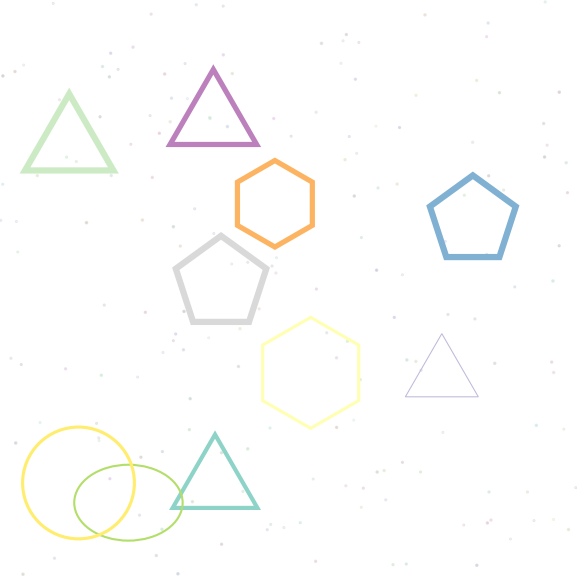[{"shape": "triangle", "thickness": 2, "radius": 0.42, "center": [0.372, 0.162]}, {"shape": "hexagon", "thickness": 1.5, "radius": 0.48, "center": [0.538, 0.354]}, {"shape": "triangle", "thickness": 0.5, "radius": 0.36, "center": [0.765, 0.348]}, {"shape": "pentagon", "thickness": 3, "radius": 0.39, "center": [0.819, 0.617]}, {"shape": "hexagon", "thickness": 2.5, "radius": 0.37, "center": [0.476, 0.646]}, {"shape": "oval", "thickness": 1, "radius": 0.47, "center": [0.222, 0.129]}, {"shape": "pentagon", "thickness": 3, "radius": 0.41, "center": [0.383, 0.508]}, {"shape": "triangle", "thickness": 2.5, "radius": 0.43, "center": [0.369, 0.792]}, {"shape": "triangle", "thickness": 3, "radius": 0.44, "center": [0.12, 0.748]}, {"shape": "circle", "thickness": 1.5, "radius": 0.48, "center": [0.136, 0.163]}]